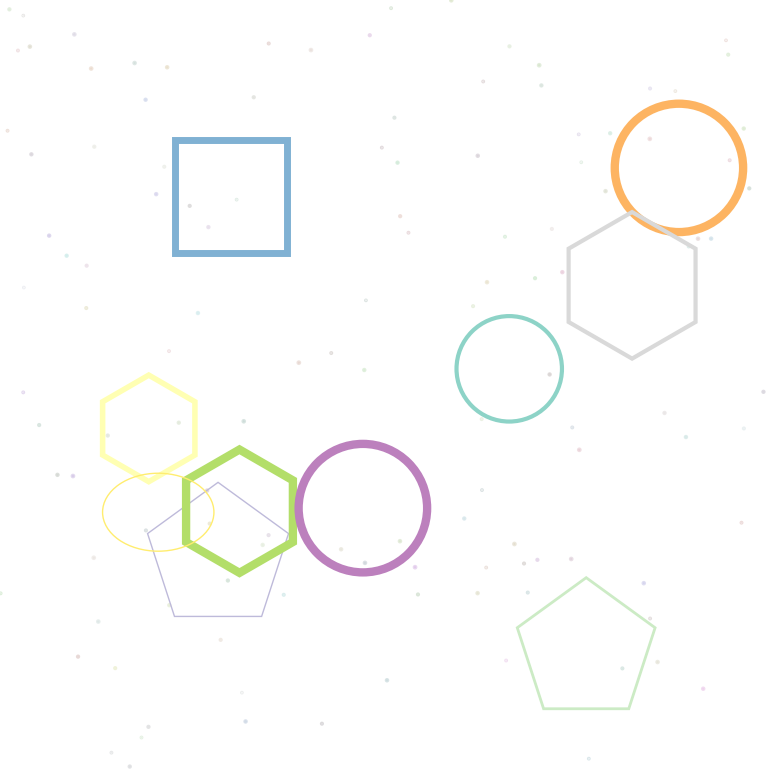[{"shape": "circle", "thickness": 1.5, "radius": 0.34, "center": [0.661, 0.521]}, {"shape": "hexagon", "thickness": 2, "radius": 0.35, "center": [0.193, 0.444]}, {"shape": "pentagon", "thickness": 0.5, "radius": 0.48, "center": [0.283, 0.277]}, {"shape": "square", "thickness": 2.5, "radius": 0.37, "center": [0.3, 0.745]}, {"shape": "circle", "thickness": 3, "radius": 0.42, "center": [0.882, 0.782]}, {"shape": "hexagon", "thickness": 3, "radius": 0.4, "center": [0.311, 0.336]}, {"shape": "hexagon", "thickness": 1.5, "radius": 0.48, "center": [0.821, 0.629]}, {"shape": "circle", "thickness": 3, "radius": 0.42, "center": [0.471, 0.34]}, {"shape": "pentagon", "thickness": 1, "radius": 0.47, "center": [0.761, 0.156]}, {"shape": "oval", "thickness": 0.5, "radius": 0.36, "center": [0.206, 0.335]}]